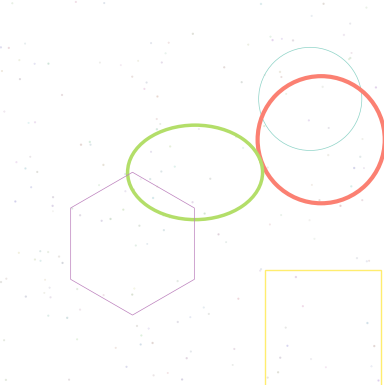[{"shape": "circle", "thickness": 0.5, "radius": 0.67, "center": [0.806, 0.743]}, {"shape": "circle", "thickness": 3, "radius": 0.83, "center": [0.834, 0.637]}, {"shape": "oval", "thickness": 2.5, "radius": 0.88, "center": [0.507, 0.552]}, {"shape": "hexagon", "thickness": 0.5, "radius": 0.93, "center": [0.344, 0.367]}, {"shape": "square", "thickness": 1, "radius": 0.75, "center": [0.84, 0.149]}]